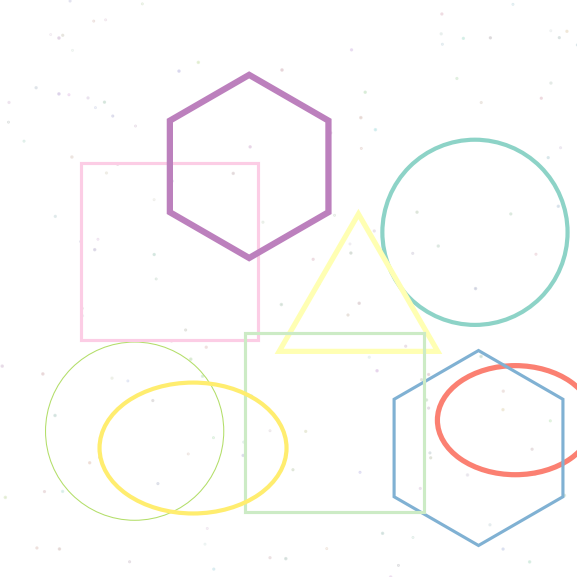[{"shape": "circle", "thickness": 2, "radius": 0.8, "center": [0.822, 0.597]}, {"shape": "triangle", "thickness": 2.5, "radius": 0.79, "center": [0.621, 0.47]}, {"shape": "oval", "thickness": 2.5, "radius": 0.67, "center": [0.892, 0.272]}, {"shape": "hexagon", "thickness": 1.5, "radius": 0.84, "center": [0.829, 0.223]}, {"shape": "circle", "thickness": 0.5, "radius": 0.77, "center": [0.233, 0.253]}, {"shape": "square", "thickness": 1.5, "radius": 0.77, "center": [0.294, 0.564]}, {"shape": "hexagon", "thickness": 3, "radius": 0.79, "center": [0.431, 0.711]}, {"shape": "square", "thickness": 1.5, "radius": 0.78, "center": [0.579, 0.267]}, {"shape": "oval", "thickness": 2, "radius": 0.81, "center": [0.334, 0.223]}]